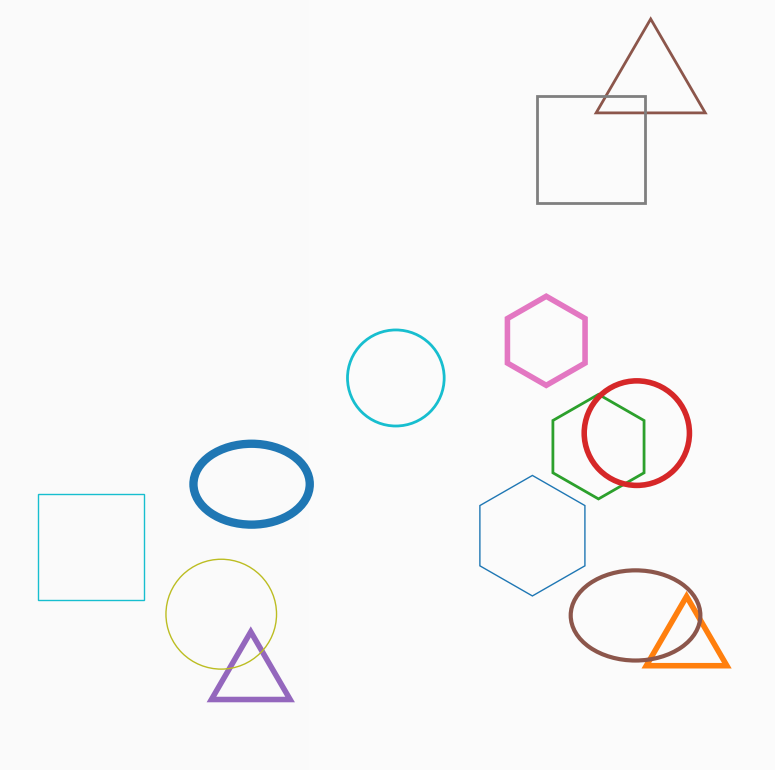[{"shape": "oval", "thickness": 3, "radius": 0.38, "center": [0.325, 0.371]}, {"shape": "hexagon", "thickness": 0.5, "radius": 0.39, "center": [0.687, 0.304]}, {"shape": "triangle", "thickness": 2, "radius": 0.3, "center": [0.886, 0.165]}, {"shape": "hexagon", "thickness": 1, "radius": 0.34, "center": [0.772, 0.42]}, {"shape": "circle", "thickness": 2, "radius": 0.34, "center": [0.822, 0.437]}, {"shape": "triangle", "thickness": 2, "radius": 0.29, "center": [0.324, 0.121]}, {"shape": "oval", "thickness": 1.5, "radius": 0.42, "center": [0.82, 0.201]}, {"shape": "triangle", "thickness": 1, "radius": 0.41, "center": [0.84, 0.894]}, {"shape": "hexagon", "thickness": 2, "radius": 0.29, "center": [0.705, 0.557]}, {"shape": "square", "thickness": 1, "radius": 0.35, "center": [0.763, 0.806]}, {"shape": "circle", "thickness": 0.5, "radius": 0.36, "center": [0.285, 0.202]}, {"shape": "circle", "thickness": 1, "radius": 0.31, "center": [0.511, 0.509]}, {"shape": "square", "thickness": 0.5, "radius": 0.34, "center": [0.117, 0.289]}]